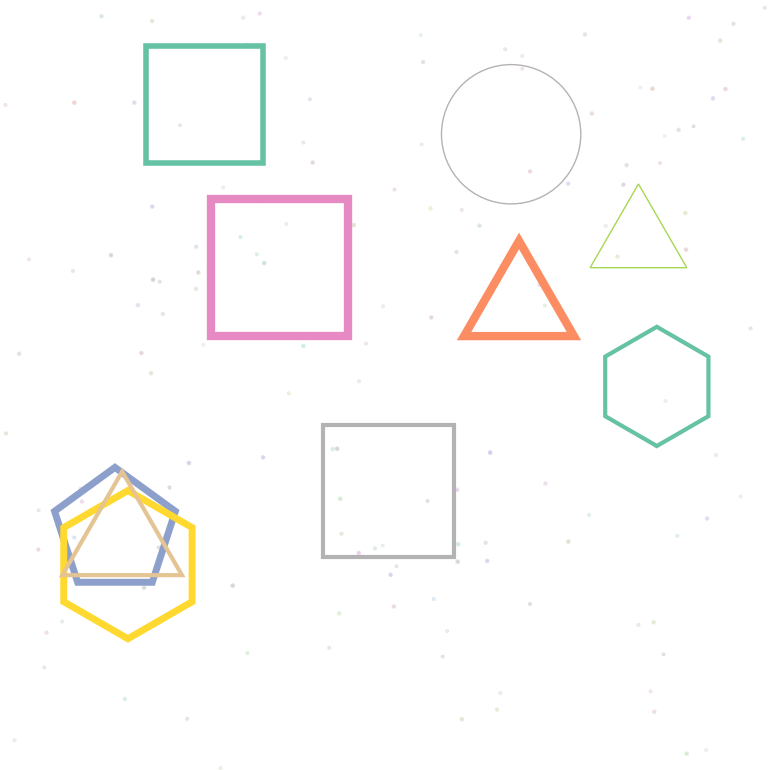[{"shape": "hexagon", "thickness": 1.5, "radius": 0.39, "center": [0.853, 0.498]}, {"shape": "square", "thickness": 2, "radius": 0.38, "center": [0.266, 0.864]}, {"shape": "triangle", "thickness": 3, "radius": 0.41, "center": [0.674, 0.605]}, {"shape": "pentagon", "thickness": 2.5, "radius": 0.41, "center": [0.149, 0.311]}, {"shape": "square", "thickness": 3, "radius": 0.45, "center": [0.363, 0.652]}, {"shape": "triangle", "thickness": 0.5, "radius": 0.36, "center": [0.829, 0.689]}, {"shape": "hexagon", "thickness": 2.5, "radius": 0.48, "center": [0.166, 0.267]}, {"shape": "triangle", "thickness": 1.5, "radius": 0.45, "center": [0.159, 0.298]}, {"shape": "circle", "thickness": 0.5, "radius": 0.45, "center": [0.664, 0.826]}, {"shape": "square", "thickness": 1.5, "radius": 0.43, "center": [0.504, 0.362]}]